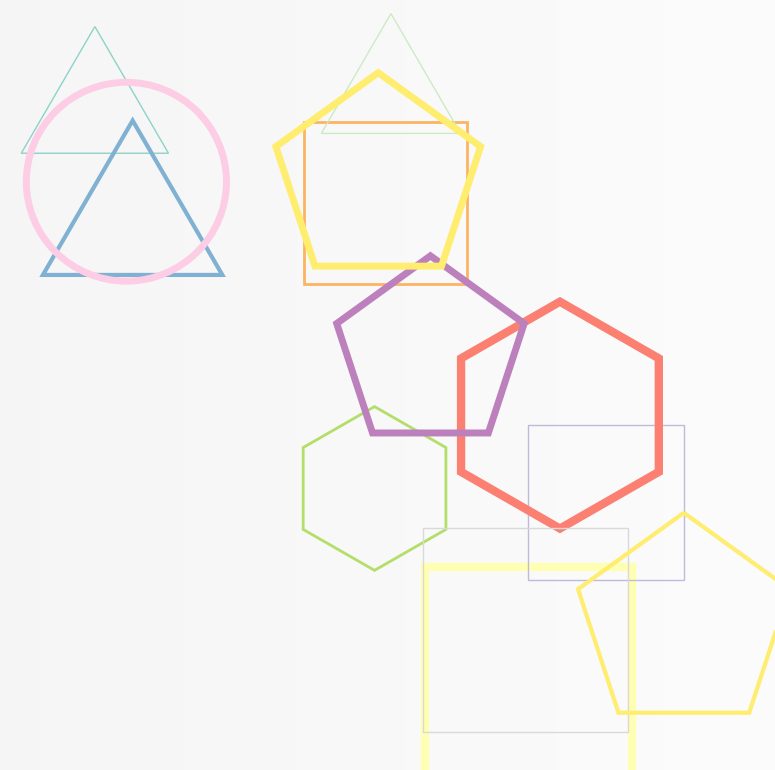[{"shape": "triangle", "thickness": 0.5, "radius": 0.55, "center": [0.122, 0.856]}, {"shape": "square", "thickness": 3, "radius": 0.67, "center": [0.682, 0.13]}, {"shape": "square", "thickness": 0.5, "radius": 0.51, "center": [0.782, 0.347]}, {"shape": "hexagon", "thickness": 3, "radius": 0.74, "center": [0.723, 0.461]}, {"shape": "triangle", "thickness": 1.5, "radius": 0.67, "center": [0.171, 0.71]}, {"shape": "square", "thickness": 1, "radius": 0.53, "center": [0.497, 0.737]}, {"shape": "hexagon", "thickness": 1, "radius": 0.53, "center": [0.483, 0.366]}, {"shape": "circle", "thickness": 2.5, "radius": 0.65, "center": [0.163, 0.764]}, {"shape": "square", "thickness": 0.5, "radius": 0.66, "center": [0.679, 0.182]}, {"shape": "pentagon", "thickness": 2.5, "radius": 0.64, "center": [0.555, 0.541]}, {"shape": "triangle", "thickness": 0.5, "radius": 0.52, "center": [0.504, 0.879]}, {"shape": "pentagon", "thickness": 2.5, "radius": 0.69, "center": [0.488, 0.767]}, {"shape": "pentagon", "thickness": 1.5, "radius": 0.72, "center": [0.882, 0.191]}]